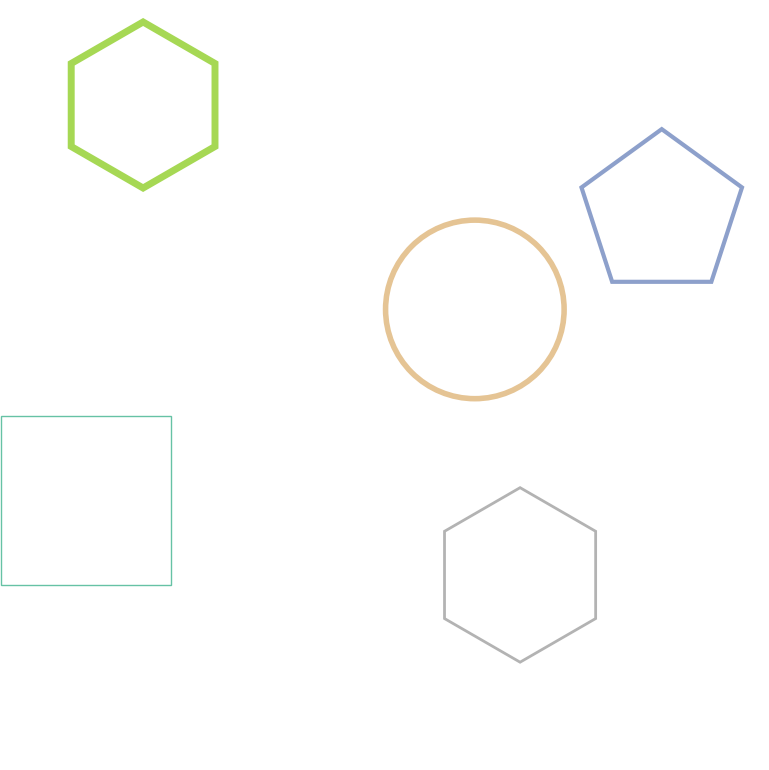[{"shape": "square", "thickness": 0.5, "radius": 0.55, "center": [0.112, 0.35]}, {"shape": "pentagon", "thickness": 1.5, "radius": 0.55, "center": [0.859, 0.723]}, {"shape": "hexagon", "thickness": 2.5, "radius": 0.54, "center": [0.186, 0.864]}, {"shape": "circle", "thickness": 2, "radius": 0.58, "center": [0.617, 0.598]}, {"shape": "hexagon", "thickness": 1, "radius": 0.57, "center": [0.675, 0.253]}]